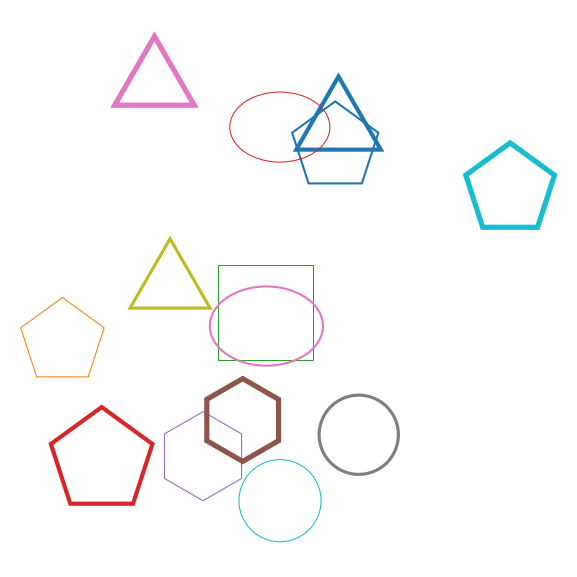[{"shape": "pentagon", "thickness": 1, "radius": 0.39, "center": [0.58, 0.745]}, {"shape": "triangle", "thickness": 2, "radius": 0.42, "center": [0.586, 0.782]}, {"shape": "pentagon", "thickness": 0.5, "radius": 0.38, "center": [0.108, 0.408]}, {"shape": "square", "thickness": 0.5, "radius": 0.41, "center": [0.459, 0.458]}, {"shape": "pentagon", "thickness": 2, "radius": 0.46, "center": [0.176, 0.202]}, {"shape": "oval", "thickness": 0.5, "radius": 0.43, "center": [0.485, 0.779]}, {"shape": "hexagon", "thickness": 0.5, "radius": 0.39, "center": [0.352, 0.209]}, {"shape": "hexagon", "thickness": 2.5, "radius": 0.36, "center": [0.42, 0.272]}, {"shape": "oval", "thickness": 1, "radius": 0.49, "center": [0.461, 0.435]}, {"shape": "triangle", "thickness": 2.5, "radius": 0.4, "center": [0.267, 0.857]}, {"shape": "circle", "thickness": 1.5, "radius": 0.34, "center": [0.621, 0.246]}, {"shape": "triangle", "thickness": 1.5, "radius": 0.4, "center": [0.294, 0.506]}, {"shape": "circle", "thickness": 0.5, "radius": 0.36, "center": [0.485, 0.132]}, {"shape": "pentagon", "thickness": 2.5, "radius": 0.4, "center": [0.883, 0.671]}]